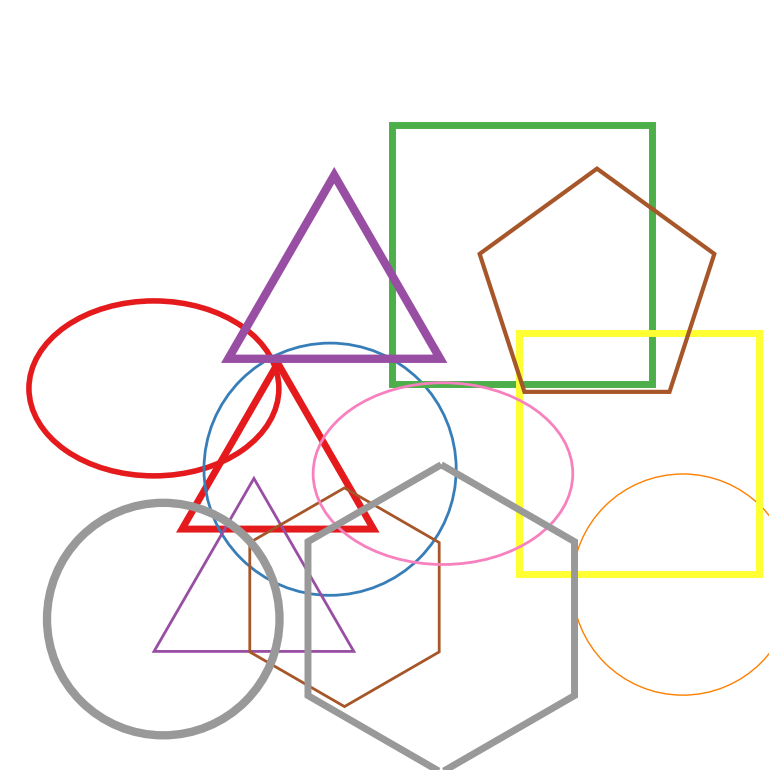[{"shape": "triangle", "thickness": 2.5, "radius": 0.72, "center": [0.361, 0.385]}, {"shape": "oval", "thickness": 2, "radius": 0.81, "center": [0.2, 0.496]}, {"shape": "circle", "thickness": 1, "radius": 0.82, "center": [0.429, 0.391]}, {"shape": "square", "thickness": 2.5, "radius": 0.84, "center": [0.678, 0.669]}, {"shape": "triangle", "thickness": 1, "radius": 0.75, "center": [0.33, 0.229]}, {"shape": "triangle", "thickness": 3, "radius": 0.79, "center": [0.434, 0.614]}, {"shape": "circle", "thickness": 0.5, "radius": 0.72, "center": [0.887, 0.241]}, {"shape": "square", "thickness": 2.5, "radius": 0.78, "center": [0.83, 0.411]}, {"shape": "pentagon", "thickness": 1.5, "radius": 0.8, "center": [0.775, 0.621]}, {"shape": "hexagon", "thickness": 1, "radius": 0.71, "center": [0.447, 0.224]}, {"shape": "oval", "thickness": 1, "radius": 0.84, "center": [0.575, 0.385]}, {"shape": "hexagon", "thickness": 2.5, "radius": 1.0, "center": [0.573, 0.197]}, {"shape": "circle", "thickness": 3, "radius": 0.75, "center": [0.212, 0.196]}]